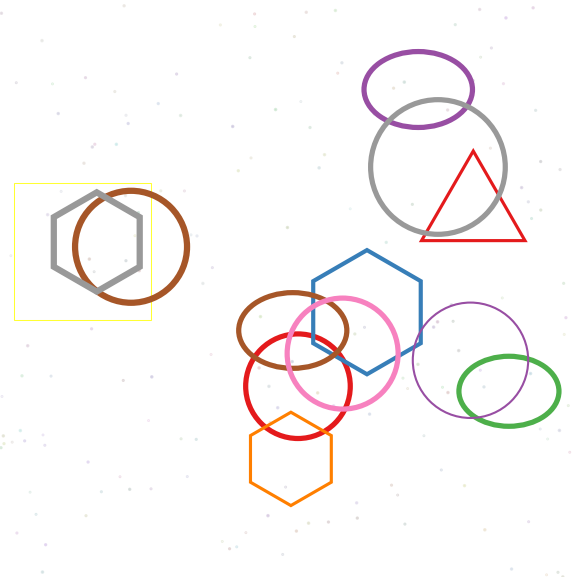[{"shape": "triangle", "thickness": 1.5, "radius": 0.52, "center": [0.819, 0.634]}, {"shape": "circle", "thickness": 2.5, "radius": 0.45, "center": [0.516, 0.33]}, {"shape": "hexagon", "thickness": 2, "radius": 0.54, "center": [0.635, 0.459]}, {"shape": "oval", "thickness": 2.5, "radius": 0.43, "center": [0.881, 0.322]}, {"shape": "oval", "thickness": 2.5, "radius": 0.47, "center": [0.724, 0.844]}, {"shape": "circle", "thickness": 1, "radius": 0.5, "center": [0.815, 0.375]}, {"shape": "hexagon", "thickness": 1.5, "radius": 0.4, "center": [0.504, 0.205]}, {"shape": "square", "thickness": 0.5, "radius": 0.59, "center": [0.143, 0.564]}, {"shape": "circle", "thickness": 3, "radius": 0.48, "center": [0.227, 0.572]}, {"shape": "oval", "thickness": 2.5, "radius": 0.47, "center": [0.507, 0.427]}, {"shape": "circle", "thickness": 2.5, "radius": 0.48, "center": [0.593, 0.387]}, {"shape": "hexagon", "thickness": 3, "radius": 0.43, "center": [0.168, 0.58]}, {"shape": "circle", "thickness": 2.5, "radius": 0.58, "center": [0.758, 0.71]}]